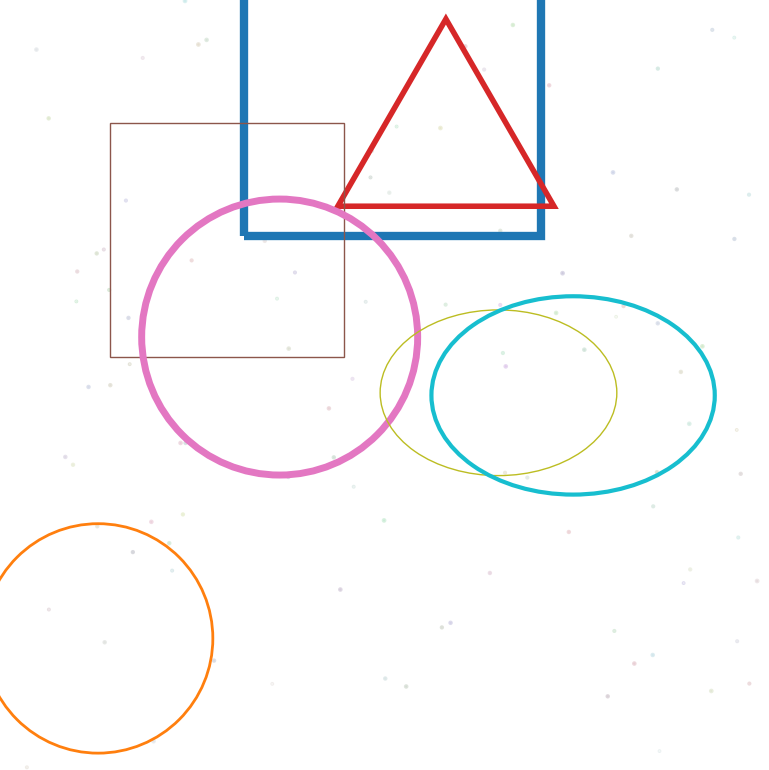[{"shape": "square", "thickness": 3, "radius": 0.96, "center": [0.509, 0.886]}, {"shape": "circle", "thickness": 1, "radius": 0.74, "center": [0.127, 0.171]}, {"shape": "triangle", "thickness": 2, "radius": 0.81, "center": [0.579, 0.813]}, {"shape": "square", "thickness": 0.5, "radius": 0.76, "center": [0.295, 0.689]}, {"shape": "circle", "thickness": 2.5, "radius": 0.9, "center": [0.363, 0.562]}, {"shape": "oval", "thickness": 0.5, "radius": 0.77, "center": [0.647, 0.49]}, {"shape": "oval", "thickness": 1.5, "radius": 0.92, "center": [0.744, 0.486]}]